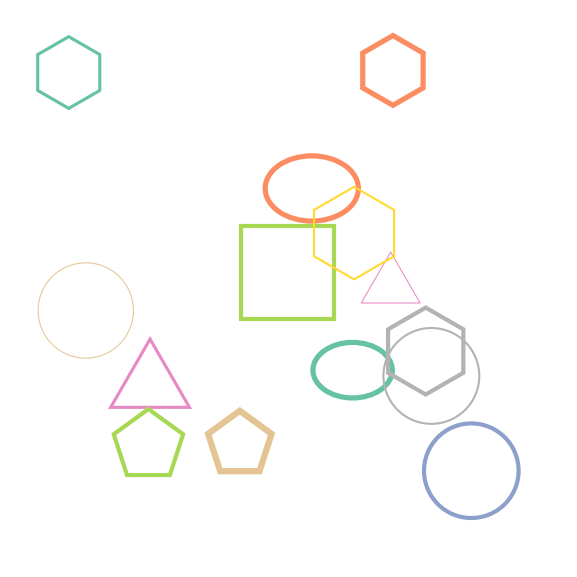[{"shape": "hexagon", "thickness": 1.5, "radius": 0.31, "center": [0.119, 0.874]}, {"shape": "oval", "thickness": 2.5, "radius": 0.34, "center": [0.611, 0.358]}, {"shape": "hexagon", "thickness": 2.5, "radius": 0.3, "center": [0.68, 0.877]}, {"shape": "oval", "thickness": 2.5, "radius": 0.4, "center": [0.54, 0.673]}, {"shape": "circle", "thickness": 2, "radius": 0.41, "center": [0.816, 0.184]}, {"shape": "triangle", "thickness": 0.5, "radius": 0.29, "center": [0.676, 0.504]}, {"shape": "triangle", "thickness": 1.5, "radius": 0.39, "center": [0.26, 0.333]}, {"shape": "square", "thickness": 2, "radius": 0.4, "center": [0.498, 0.528]}, {"shape": "pentagon", "thickness": 2, "radius": 0.32, "center": [0.257, 0.228]}, {"shape": "hexagon", "thickness": 1, "radius": 0.4, "center": [0.613, 0.595]}, {"shape": "circle", "thickness": 0.5, "radius": 0.41, "center": [0.149, 0.461]}, {"shape": "pentagon", "thickness": 3, "radius": 0.29, "center": [0.415, 0.23]}, {"shape": "circle", "thickness": 1, "radius": 0.41, "center": [0.747, 0.348]}, {"shape": "hexagon", "thickness": 2, "radius": 0.38, "center": [0.737, 0.391]}]